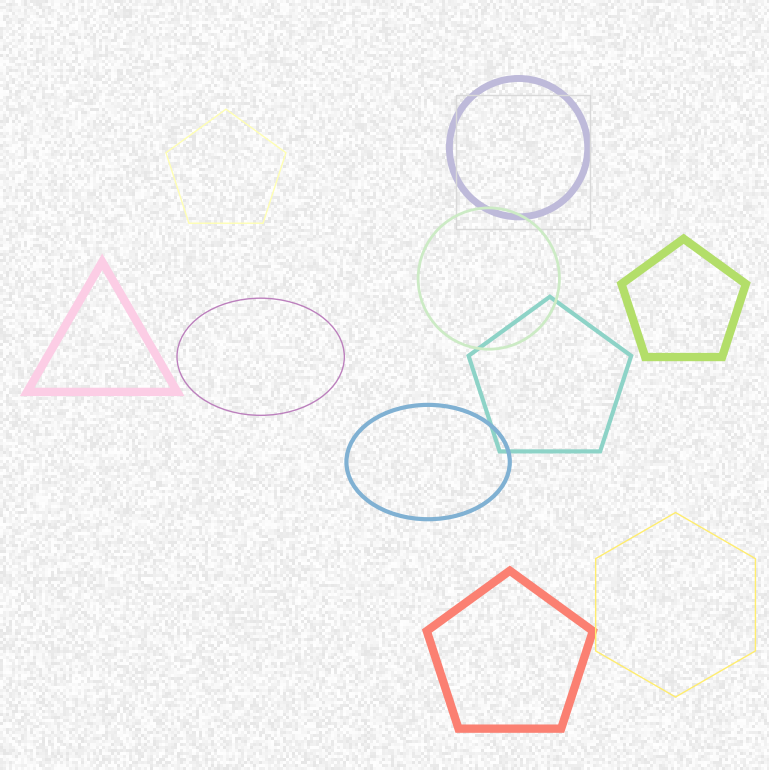[{"shape": "pentagon", "thickness": 1.5, "radius": 0.56, "center": [0.714, 0.504]}, {"shape": "pentagon", "thickness": 0.5, "radius": 0.41, "center": [0.293, 0.776]}, {"shape": "circle", "thickness": 2.5, "radius": 0.45, "center": [0.673, 0.808]}, {"shape": "pentagon", "thickness": 3, "radius": 0.57, "center": [0.662, 0.145]}, {"shape": "oval", "thickness": 1.5, "radius": 0.53, "center": [0.556, 0.4]}, {"shape": "pentagon", "thickness": 3, "radius": 0.42, "center": [0.888, 0.605]}, {"shape": "triangle", "thickness": 3, "radius": 0.56, "center": [0.133, 0.547]}, {"shape": "square", "thickness": 0.5, "radius": 0.43, "center": [0.679, 0.79]}, {"shape": "oval", "thickness": 0.5, "radius": 0.54, "center": [0.339, 0.537]}, {"shape": "circle", "thickness": 1, "radius": 0.46, "center": [0.635, 0.638]}, {"shape": "hexagon", "thickness": 0.5, "radius": 0.6, "center": [0.877, 0.215]}]